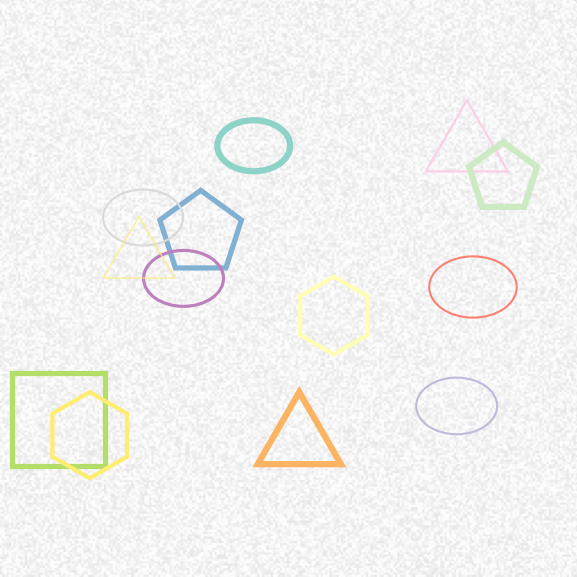[{"shape": "oval", "thickness": 3, "radius": 0.32, "center": [0.439, 0.747]}, {"shape": "hexagon", "thickness": 2, "radius": 0.34, "center": [0.578, 0.453]}, {"shape": "oval", "thickness": 1, "radius": 0.35, "center": [0.791, 0.296]}, {"shape": "oval", "thickness": 1, "radius": 0.38, "center": [0.819, 0.502]}, {"shape": "pentagon", "thickness": 2.5, "radius": 0.37, "center": [0.347, 0.595]}, {"shape": "triangle", "thickness": 3, "radius": 0.42, "center": [0.518, 0.237]}, {"shape": "square", "thickness": 2.5, "radius": 0.4, "center": [0.101, 0.273]}, {"shape": "triangle", "thickness": 1, "radius": 0.41, "center": [0.808, 0.743]}, {"shape": "oval", "thickness": 1, "radius": 0.35, "center": [0.248, 0.622]}, {"shape": "oval", "thickness": 1.5, "radius": 0.35, "center": [0.318, 0.517]}, {"shape": "pentagon", "thickness": 3, "radius": 0.31, "center": [0.871, 0.691]}, {"shape": "hexagon", "thickness": 2, "radius": 0.37, "center": [0.155, 0.246]}, {"shape": "triangle", "thickness": 0.5, "radius": 0.36, "center": [0.241, 0.553]}]